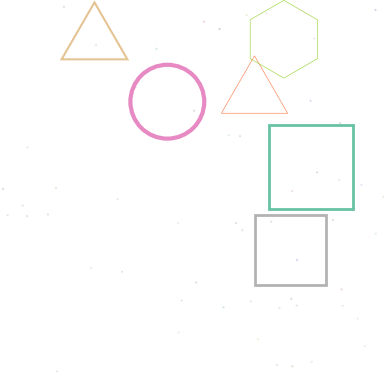[{"shape": "square", "thickness": 2, "radius": 0.54, "center": [0.808, 0.566]}, {"shape": "triangle", "thickness": 0.5, "radius": 0.5, "center": [0.661, 0.755]}, {"shape": "circle", "thickness": 3, "radius": 0.48, "center": [0.435, 0.736]}, {"shape": "hexagon", "thickness": 0.5, "radius": 0.5, "center": [0.737, 0.898]}, {"shape": "triangle", "thickness": 1.5, "radius": 0.49, "center": [0.245, 0.895]}, {"shape": "square", "thickness": 2, "radius": 0.46, "center": [0.754, 0.351]}]